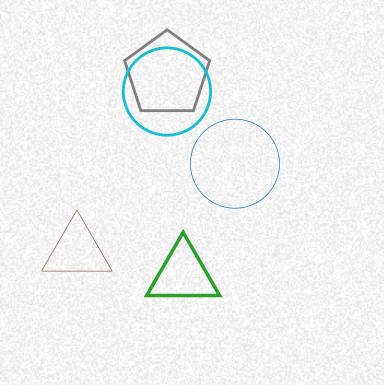[{"shape": "circle", "thickness": 0.5, "radius": 0.58, "center": [0.61, 0.575]}, {"shape": "triangle", "thickness": 2.5, "radius": 0.55, "center": [0.476, 0.287]}, {"shape": "triangle", "thickness": 0.5, "radius": 0.53, "center": [0.2, 0.349]}, {"shape": "pentagon", "thickness": 2, "radius": 0.58, "center": [0.434, 0.807]}, {"shape": "circle", "thickness": 2, "radius": 0.57, "center": [0.434, 0.762]}]